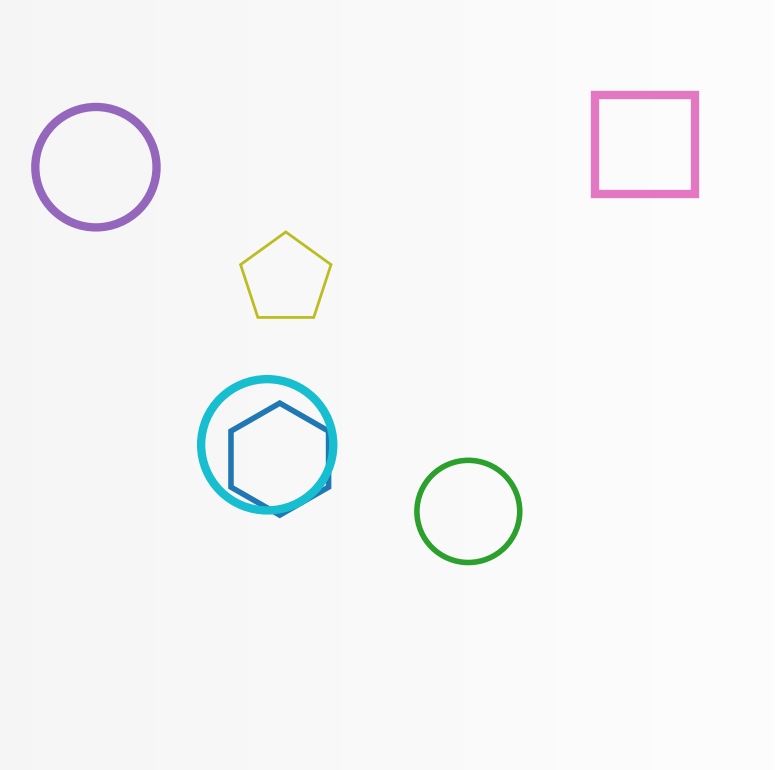[{"shape": "hexagon", "thickness": 2, "radius": 0.36, "center": [0.361, 0.404]}, {"shape": "circle", "thickness": 2, "radius": 0.33, "center": [0.604, 0.336]}, {"shape": "circle", "thickness": 3, "radius": 0.39, "center": [0.124, 0.783]}, {"shape": "square", "thickness": 3, "radius": 0.32, "center": [0.832, 0.812]}, {"shape": "pentagon", "thickness": 1, "radius": 0.31, "center": [0.369, 0.637]}, {"shape": "circle", "thickness": 3, "radius": 0.43, "center": [0.345, 0.422]}]